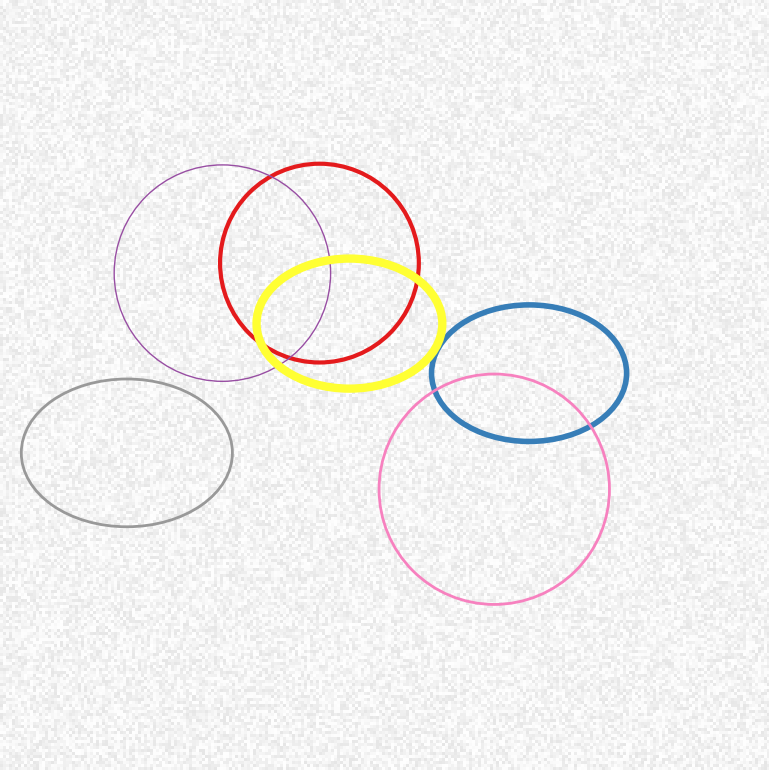[{"shape": "circle", "thickness": 1.5, "radius": 0.65, "center": [0.415, 0.658]}, {"shape": "oval", "thickness": 2, "radius": 0.63, "center": [0.687, 0.515]}, {"shape": "circle", "thickness": 0.5, "radius": 0.7, "center": [0.289, 0.645]}, {"shape": "oval", "thickness": 3, "radius": 0.6, "center": [0.454, 0.58]}, {"shape": "circle", "thickness": 1, "radius": 0.75, "center": [0.642, 0.365]}, {"shape": "oval", "thickness": 1, "radius": 0.69, "center": [0.165, 0.412]}]